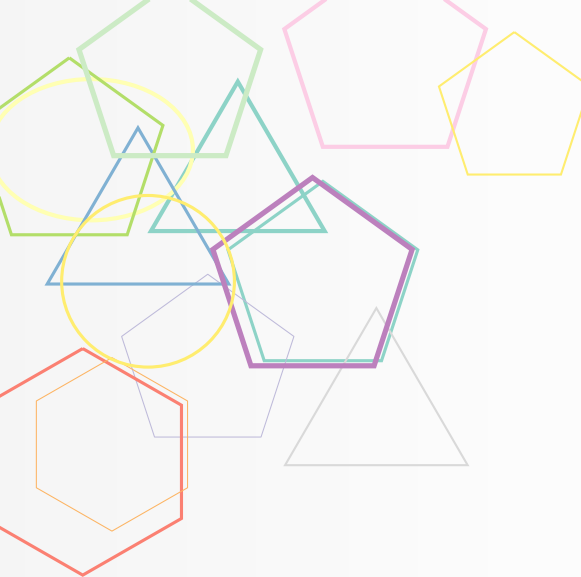[{"shape": "triangle", "thickness": 2, "radius": 0.86, "center": [0.409, 0.685]}, {"shape": "pentagon", "thickness": 1.5, "radius": 0.86, "center": [0.555, 0.513]}, {"shape": "oval", "thickness": 2, "radius": 0.87, "center": [0.157, 0.74]}, {"shape": "pentagon", "thickness": 0.5, "radius": 0.78, "center": [0.357, 0.368]}, {"shape": "hexagon", "thickness": 1.5, "radius": 0.98, "center": [0.142, 0.199]}, {"shape": "triangle", "thickness": 1.5, "radius": 0.9, "center": [0.237, 0.597]}, {"shape": "hexagon", "thickness": 0.5, "radius": 0.75, "center": [0.193, 0.23]}, {"shape": "pentagon", "thickness": 1.5, "radius": 0.85, "center": [0.119, 0.73]}, {"shape": "pentagon", "thickness": 2, "radius": 0.91, "center": [0.663, 0.892]}, {"shape": "triangle", "thickness": 1, "radius": 0.91, "center": [0.648, 0.284]}, {"shape": "pentagon", "thickness": 2.5, "radius": 0.9, "center": [0.538, 0.512]}, {"shape": "pentagon", "thickness": 2.5, "radius": 0.82, "center": [0.292, 0.863]}, {"shape": "circle", "thickness": 1.5, "radius": 0.74, "center": [0.255, 0.512]}, {"shape": "pentagon", "thickness": 1, "radius": 0.68, "center": [0.885, 0.807]}]